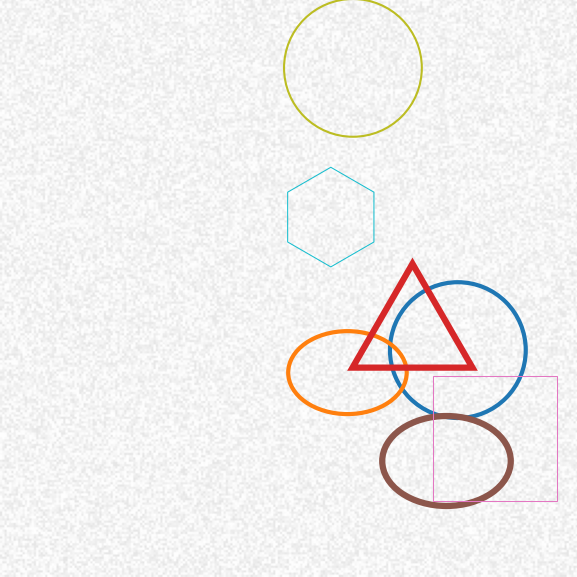[{"shape": "circle", "thickness": 2, "radius": 0.59, "center": [0.793, 0.393]}, {"shape": "oval", "thickness": 2, "radius": 0.51, "center": [0.602, 0.354]}, {"shape": "triangle", "thickness": 3, "radius": 0.6, "center": [0.714, 0.422]}, {"shape": "oval", "thickness": 3, "radius": 0.56, "center": [0.773, 0.201]}, {"shape": "square", "thickness": 0.5, "radius": 0.54, "center": [0.857, 0.24]}, {"shape": "circle", "thickness": 1, "radius": 0.6, "center": [0.611, 0.882]}, {"shape": "hexagon", "thickness": 0.5, "radius": 0.43, "center": [0.573, 0.623]}]